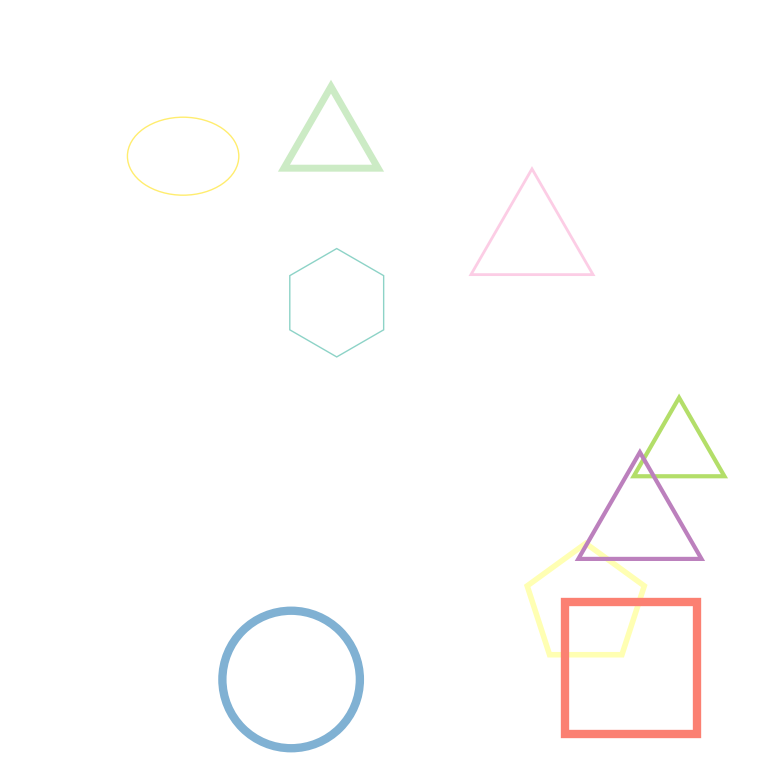[{"shape": "hexagon", "thickness": 0.5, "radius": 0.35, "center": [0.437, 0.607]}, {"shape": "pentagon", "thickness": 2, "radius": 0.4, "center": [0.761, 0.214]}, {"shape": "square", "thickness": 3, "radius": 0.43, "center": [0.819, 0.132]}, {"shape": "circle", "thickness": 3, "radius": 0.45, "center": [0.378, 0.118]}, {"shape": "triangle", "thickness": 1.5, "radius": 0.34, "center": [0.882, 0.415]}, {"shape": "triangle", "thickness": 1, "radius": 0.46, "center": [0.691, 0.689]}, {"shape": "triangle", "thickness": 1.5, "radius": 0.46, "center": [0.831, 0.32]}, {"shape": "triangle", "thickness": 2.5, "radius": 0.35, "center": [0.43, 0.817]}, {"shape": "oval", "thickness": 0.5, "radius": 0.36, "center": [0.238, 0.797]}]